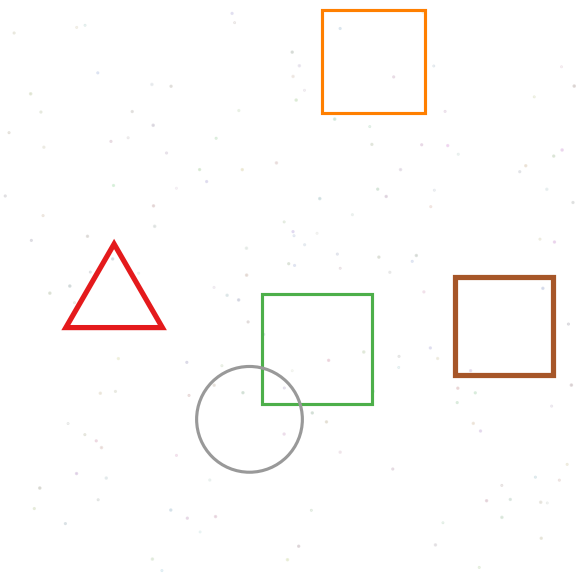[{"shape": "triangle", "thickness": 2.5, "radius": 0.48, "center": [0.198, 0.48]}, {"shape": "square", "thickness": 1.5, "radius": 0.48, "center": [0.548, 0.394]}, {"shape": "square", "thickness": 1.5, "radius": 0.44, "center": [0.647, 0.893]}, {"shape": "square", "thickness": 2.5, "radius": 0.43, "center": [0.872, 0.435]}, {"shape": "circle", "thickness": 1.5, "radius": 0.46, "center": [0.432, 0.273]}]